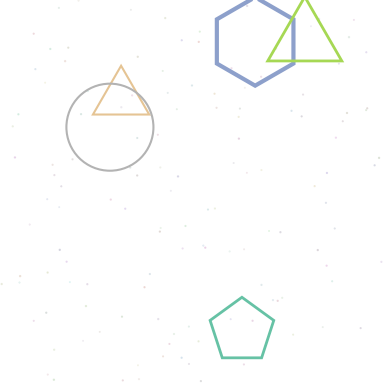[{"shape": "pentagon", "thickness": 2, "radius": 0.43, "center": [0.628, 0.141]}, {"shape": "hexagon", "thickness": 3, "radius": 0.57, "center": [0.663, 0.892]}, {"shape": "triangle", "thickness": 2, "radius": 0.56, "center": [0.792, 0.897]}, {"shape": "triangle", "thickness": 1.5, "radius": 0.42, "center": [0.315, 0.745]}, {"shape": "circle", "thickness": 1.5, "radius": 0.57, "center": [0.286, 0.67]}]